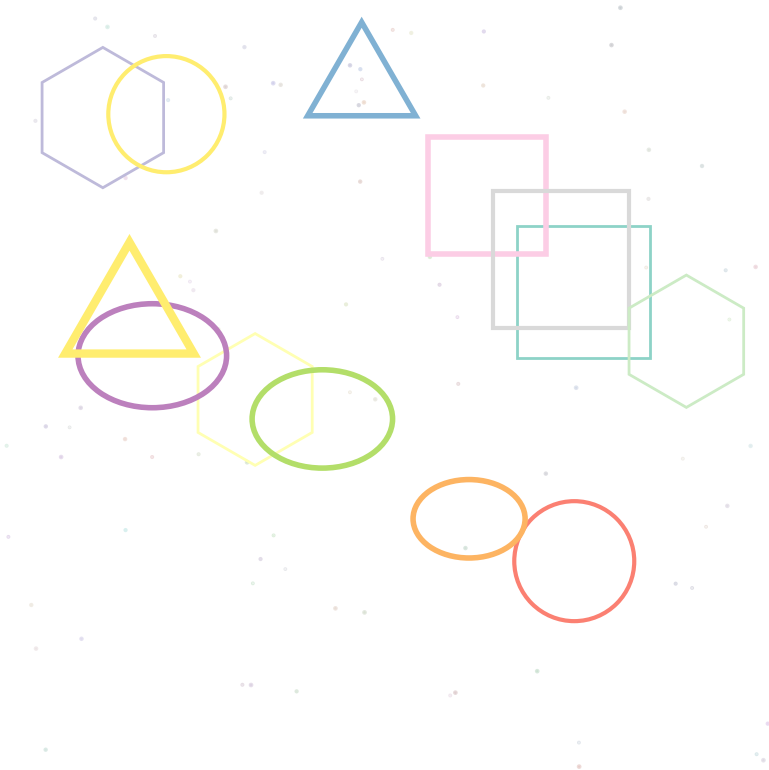[{"shape": "square", "thickness": 1, "radius": 0.43, "center": [0.758, 0.621]}, {"shape": "hexagon", "thickness": 1, "radius": 0.43, "center": [0.331, 0.481]}, {"shape": "hexagon", "thickness": 1, "radius": 0.46, "center": [0.134, 0.847]}, {"shape": "circle", "thickness": 1.5, "radius": 0.39, "center": [0.746, 0.271]}, {"shape": "triangle", "thickness": 2, "radius": 0.4, "center": [0.47, 0.89]}, {"shape": "oval", "thickness": 2, "radius": 0.36, "center": [0.609, 0.326]}, {"shape": "oval", "thickness": 2, "radius": 0.46, "center": [0.419, 0.456]}, {"shape": "square", "thickness": 2, "radius": 0.38, "center": [0.632, 0.746]}, {"shape": "square", "thickness": 1.5, "radius": 0.44, "center": [0.729, 0.663]}, {"shape": "oval", "thickness": 2, "radius": 0.48, "center": [0.198, 0.538]}, {"shape": "hexagon", "thickness": 1, "radius": 0.43, "center": [0.891, 0.557]}, {"shape": "triangle", "thickness": 3, "radius": 0.48, "center": [0.168, 0.589]}, {"shape": "circle", "thickness": 1.5, "radius": 0.38, "center": [0.216, 0.852]}]